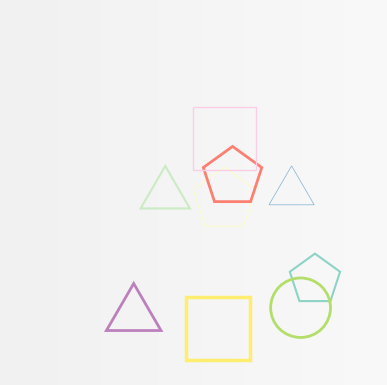[{"shape": "pentagon", "thickness": 1.5, "radius": 0.34, "center": [0.813, 0.273]}, {"shape": "pentagon", "thickness": 0.5, "radius": 0.42, "center": [0.579, 0.481]}, {"shape": "pentagon", "thickness": 2, "radius": 0.4, "center": [0.6, 0.54]}, {"shape": "triangle", "thickness": 0.5, "radius": 0.34, "center": [0.753, 0.502]}, {"shape": "circle", "thickness": 2, "radius": 0.39, "center": [0.776, 0.201]}, {"shape": "square", "thickness": 1, "radius": 0.41, "center": [0.58, 0.64]}, {"shape": "triangle", "thickness": 2, "radius": 0.41, "center": [0.345, 0.182]}, {"shape": "triangle", "thickness": 1.5, "radius": 0.37, "center": [0.426, 0.495]}, {"shape": "square", "thickness": 2.5, "radius": 0.41, "center": [0.563, 0.147]}]